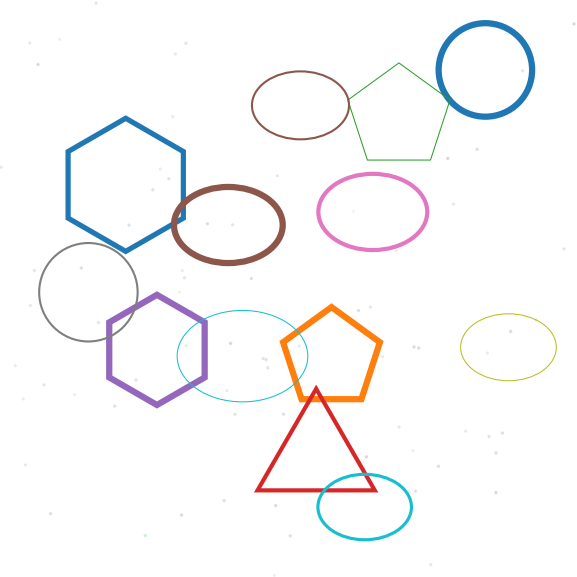[{"shape": "circle", "thickness": 3, "radius": 0.4, "center": [0.84, 0.878]}, {"shape": "hexagon", "thickness": 2.5, "radius": 0.58, "center": [0.218, 0.679]}, {"shape": "pentagon", "thickness": 3, "radius": 0.44, "center": [0.574, 0.379]}, {"shape": "pentagon", "thickness": 0.5, "radius": 0.46, "center": [0.691, 0.797]}, {"shape": "triangle", "thickness": 2, "radius": 0.59, "center": [0.547, 0.209]}, {"shape": "hexagon", "thickness": 3, "radius": 0.48, "center": [0.272, 0.393]}, {"shape": "oval", "thickness": 1, "radius": 0.42, "center": [0.52, 0.817]}, {"shape": "oval", "thickness": 3, "radius": 0.47, "center": [0.395, 0.609]}, {"shape": "oval", "thickness": 2, "radius": 0.47, "center": [0.646, 0.632]}, {"shape": "circle", "thickness": 1, "radius": 0.43, "center": [0.153, 0.493]}, {"shape": "oval", "thickness": 0.5, "radius": 0.41, "center": [0.88, 0.398]}, {"shape": "oval", "thickness": 0.5, "radius": 0.57, "center": [0.42, 0.382]}, {"shape": "oval", "thickness": 1.5, "radius": 0.4, "center": [0.632, 0.121]}]